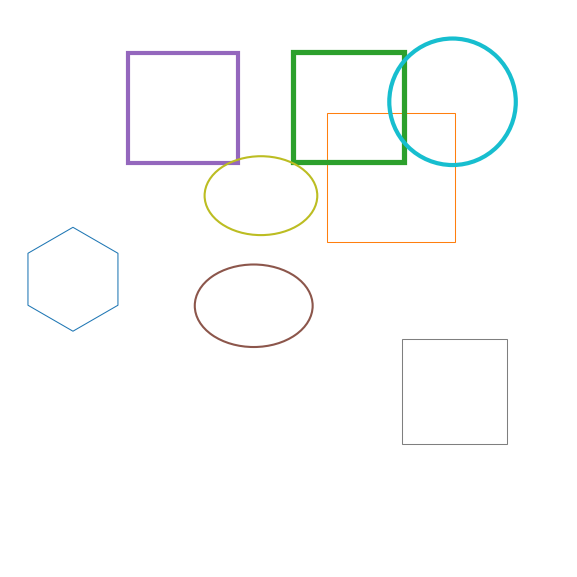[{"shape": "hexagon", "thickness": 0.5, "radius": 0.45, "center": [0.126, 0.516]}, {"shape": "square", "thickness": 0.5, "radius": 0.56, "center": [0.677, 0.691]}, {"shape": "square", "thickness": 2.5, "radius": 0.48, "center": [0.603, 0.814]}, {"shape": "square", "thickness": 2, "radius": 0.48, "center": [0.317, 0.813]}, {"shape": "oval", "thickness": 1, "radius": 0.51, "center": [0.439, 0.47]}, {"shape": "square", "thickness": 0.5, "radius": 0.45, "center": [0.786, 0.322]}, {"shape": "oval", "thickness": 1, "radius": 0.49, "center": [0.452, 0.66]}, {"shape": "circle", "thickness": 2, "radius": 0.55, "center": [0.784, 0.823]}]